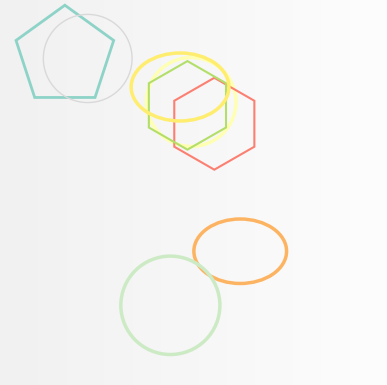[{"shape": "pentagon", "thickness": 2, "radius": 0.66, "center": [0.167, 0.854]}, {"shape": "circle", "thickness": 2.5, "radius": 0.58, "center": [0.493, 0.735]}, {"shape": "hexagon", "thickness": 1.5, "radius": 0.6, "center": [0.553, 0.679]}, {"shape": "oval", "thickness": 2.5, "radius": 0.6, "center": [0.62, 0.347]}, {"shape": "hexagon", "thickness": 1.5, "radius": 0.57, "center": [0.484, 0.726]}, {"shape": "circle", "thickness": 1, "radius": 0.57, "center": [0.226, 0.848]}, {"shape": "circle", "thickness": 2.5, "radius": 0.64, "center": [0.44, 0.207]}, {"shape": "oval", "thickness": 2.5, "radius": 0.63, "center": [0.465, 0.774]}]